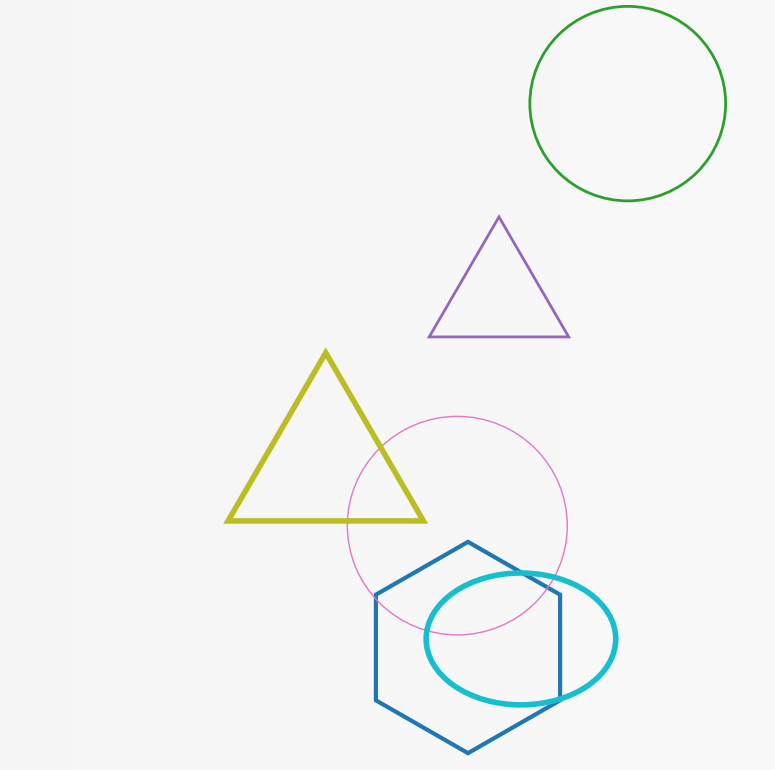[{"shape": "hexagon", "thickness": 1.5, "radius": 0.69, "center": [0.604, 0.159]}, {"shape": "circle", "thickness": 1, "radius": 0.63, "center": [0.81, 0.865]}, {"shape": "triangle", "thickness": 1, "radius": 0.52, "center": [0.644, 0.614]}, {"shape": "circle", "thickness": 0.5, "radius": 0.71, "center": [0.59, 0.317]}, {"shape": "triangle", "thickness": 2, "radius": 0.73, "center": [0.42, 0.396]}, {"shape": "oval", "thickness": 2, "radius": 0.61, "center": [0.672, 0.17]}]